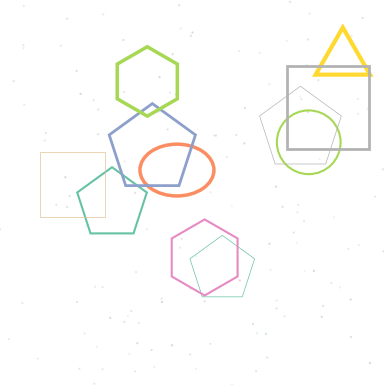[{"shape": "pentagon", "thickness": 0.5, "radius": 0.44, "center": [0.577, 0.3]}, {"shape": "pentagon", "thickness": 1.5, "radius": 0.48, "center": [0.291, 0.471]}, {"shape": "oval", "thickness": 2.5, "radius": 0.48, "center": [0.46, 0.558]}, {"shape": "pentagon", "thickness": 2, "radius": 0.59, "center": [0.396, 0.613]}, {"shape": "hexagon", "thickness": 1.5, "radius": 0.49, "center": [0.532, 0.331]}, {"shape": "hexagon", "thickness": 2.5, "radius": 0.45, "center": [0.383, 0.788]}, {"shape": "circle", "thickness": 1.5, "radius": 0.41, "center": [0.802, 0.63]}, {"shape": "triangle", "thickness": 3, "radius": 0.41, "center": [0.89, 0.847]}, {"shape": "square", "thickness": 0.5, "radius": 0.42, "center": [0.189, 0.521]}, {"shape": "pentagon", "thickness": 0.5, "radius": 0.56, "center": [0.78, 0.664]}, {"shape": "square", "thickness": 2, "radius": 0.54, "center": [0.852, 0.721]}]